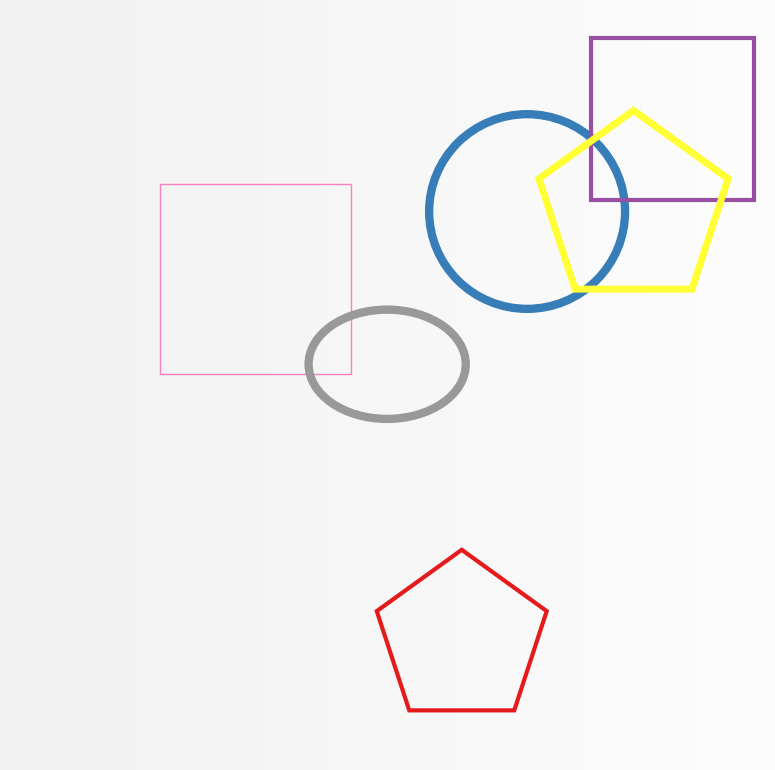[{"shape": "pentagon", "thickness": 1.5, "radius": 0.58, "center": [0.596, 0.171]}, {"shape": "circle", "thickness": 3, "radius": 0.63, "center": [0.68, 0.725]}, {"shape": "square", "thickness": 1.5, "radius": 0.53, "center": [0.868, 0.845]}, {"shape": "pentagon", "thickness": 2.5, "radius": 0.64, "center": [0.817, 0.728]}, {"shape": "square", "thickness": 0.5, "radius": 0.62, "center": [0.33, 0.638]}, {"shape": "oval", "thickness": 3, "radius": 0.51, "center": [0.5, 0.527]}]